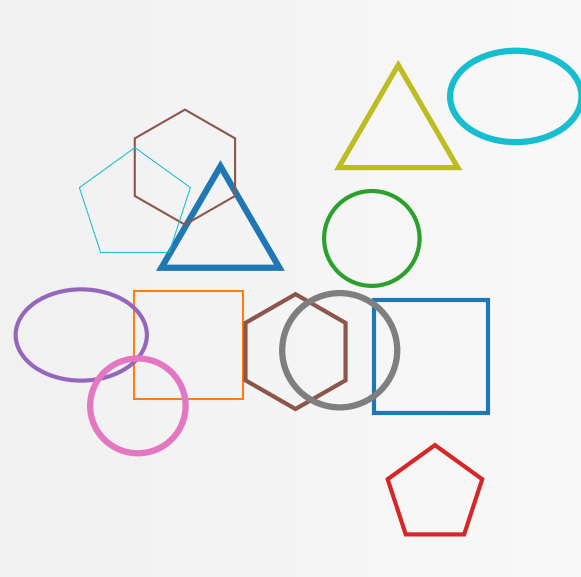[{"shape": "square", "thickness": 2, "radius": 0.49, "center": [0.741, 0.382]}, {"shape": "triangle", "thickness": 3, "radius": 0.59, "center": [0.379, 0.594]}, {"shape": "square", "thickness": 1, "radius": 0.47, "center": [0.325, 0.402]}, {"shape": "circle", "thickness": 2, "radius": 0.41, "center": [0.64, 0.586]}, {"shape": "pentagon", "thickness": 2, "radius": 0.43, "center": [0.748, 0.143]}, {"shape": "oval", "thickness": 2, "radius": 0.56, "center": [0.14, 0.419]}, {"shape": "hexagon", "thickness": 2, "radius": 0.5, "center": [0.508, 0.39]}, {"shape": "hexagon", "thickness": 1, "radius": 0.5, "center": [0.318, 0.71]}, {"shape": "circle", "thickness": 3, "radius": 0.41, "center": [0.237, 0.296]}, {"shape": "circle", "thickness": 3, "radius": 0.49, "center": [0.584, 0.393]}, {"shape": "triangle", "thickness": 2.5, "radius": 0.59, "center": [0.685, 0.768]}, {"shape": "pentagon", "thickness": 0.5, "radius": 0.5, "center": [0.232, 0.643]}, {"shape": "oval", "thickness": 3, "radius": 0.57, "center": [0.887, 0.832]}]